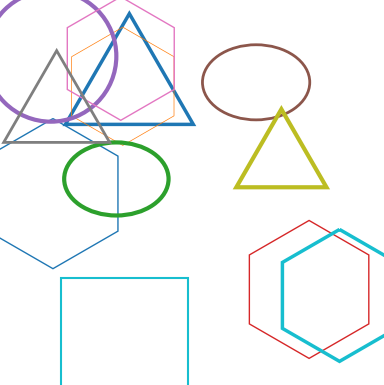[{"shape": "hexagon", "thickness": 1, "radius": 0.97, "center": [0.138, 0.497]}, {"shape": "triangle", "thickness": 2.5, "radius": 0.96, "center": [0.336, 0.773]}, {"shape": "hexagon", "thickness": 0.5, "radius": 0.77, "center": [0.319, 0.776]}, {"shape": "oval", "thickness": 3, "radius": 0.68, "center": [0.302, 0.535]}, {"shape": "hexagon", "thickness": 1, "radius": 0.9, "center": [0.803, 0.248]}, {"shape": "circle", "thickness": 3, "radius": 0.85, "center": [0.132, 0.854]}, {"shape": "oval", "thickness": 2, "radius": 0.7, "center": [0.665, 0.786]}, {"shape": "hexagon", "thickness": 1, "radius": 0.8, "center": [0.314, 0.848]}, {"shape": "triangle", "thickness": 2, "radius": 0.79, "center": [0.147, 0.71]}, {"shape": "triangle", "thickness": 3, "radius": 0.68, "center": [0.731, 0.581]}, {"shape": "hexagon", "thickness": 2.5, "radius": 0.86, "center": [0.882, 0.233]}, {"shape": "square", "thickness": 1.5, "radius": 0.83, "center": [0.323, 0.112]}]